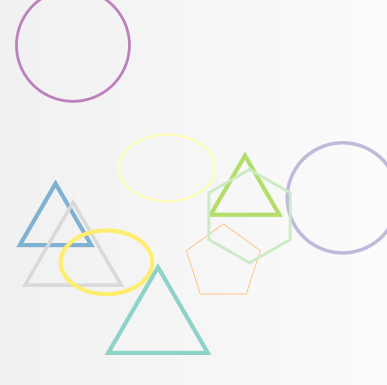[{"shape": "triangle", "thickness": 3, "radius": 0.74, "center": [0.408, 0.158]}, {"shape": "oval", "thickness": 1.5, "radius": 0.62, "center": [0.432, 0.564]}, {"shape": "circle", "thickness": 2.5, "radius": 0.71, "center": [0.884, 0.486]}, {"shape": "triangle", "thickness": 3, "radius": 0.53, "center": [0.143, 0.417]}, {"shape": "pentagon", "thickness": 0.5, "radius": 0.5, "center": [0.576, 0.318]}, {"shape": "triangle", "thickness": 3, "radius": 0.51, "center": [0.632, 0.493]}, {"shape": "triangle", "thickness": 2.5, "radius": 0.72, "center": [0.189, 0.331]}, {"shape": "circle", "thickness": 2, "radius": 0.73, "center": [0.188, 0.883]}, {"shape": "hexagon", "thickness": 2, "radius": 0.61, "center": [0.644, 0.439]}, {"shape": "oval", "thickness": 3, "radius": 0.59, "center": [0.275, 0.319]}]